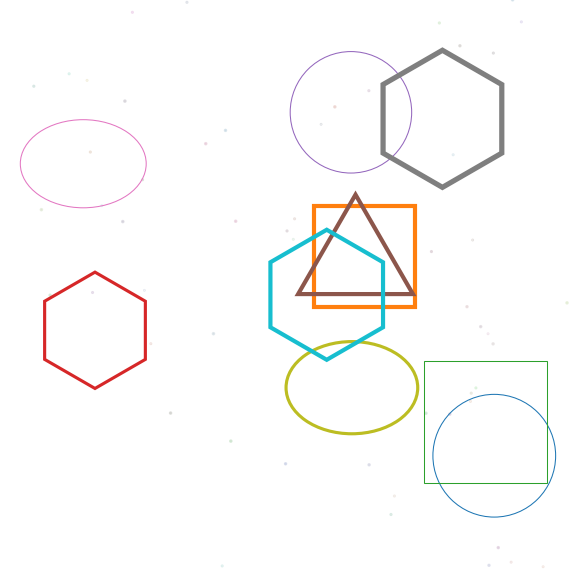[{"shape": "circle", "thickness": 0.5, "radius": 0.53, "center": [0.856, 0.21]}, {"shape": "square", "thickness": 2, "radius": 0.44, "center": [0.631, 0.555]}, {"shape": "square", "thickness": 0.5, "radius": 0.53, "center": [0.84, 0.269]}, {"shape": "hexagon", "thickness": 1.5, "radius": 0.5, "center": [0.164, 0.427]}, {"shape": "circle", "thickness": 0.5, "radius": 0.53, "center": [0.608, 0.805]}, {"shape": "triangle", "thickness": 2, "radius": 0.57, "center": [0.616, 0.547]}, {"shape": "oval", "thickness": 0.5, "radius": 0.54, "center": [0.144, 0.716]}, {"shape": "hexagon", "thickness": 2.5, "radius": 0.59, "center": [0.766, 0.793]}, {"shape": "oval", "thickness": 1.5, "radius": 0.57, "center": [0.609, 0.328]}, {"shape": "hexagon", "thickness": 2, "radius": 0.56, "center": [0.566, 0.489]}]